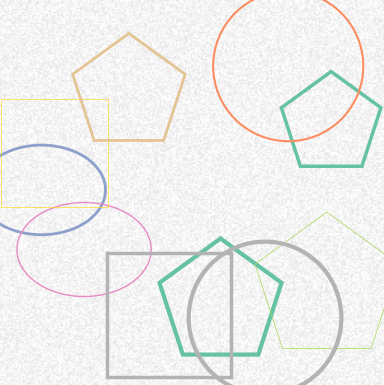[{"shape": "pentagon", "thickness": 2.5, "radius": 0.68, "center": [0.86, 0.678]}, {"shape": "pentagon", "thickness": 3, "radius": 0.83, "center": [0.573, 0.214]}, {"shape": "circle", "thickness": 1.5, "radius": 0.98, "center": [0.749, 0.828]}, {"shape": "oval", "thickness": 2, "radius": 0.83, "center": [0.108, 0.507]}, {"shape": "oval", "thickness": 1, "radius": 0.87, "center": [0.218, 0.352]}, {"shape": "pentagon", "thickness": 0.5, "radius": 0.98, "center": [0.849, 0.253]}, {"shape": "square", "thickness": 0.5, "radius": 0.7, "center": [0.141, 0.603]}, {"shape": "pentagon", "thickness": 2, "radius": 0.77, "center": [0.335, 0.76]}, {"shape": "circle", "thickness": 3, "radius": 0.99, "center": [0.688, 0.174]}, {"shape": "square", "thickness": 2.5, "radius": 0.8, "center": [0.439, 0.181]}]